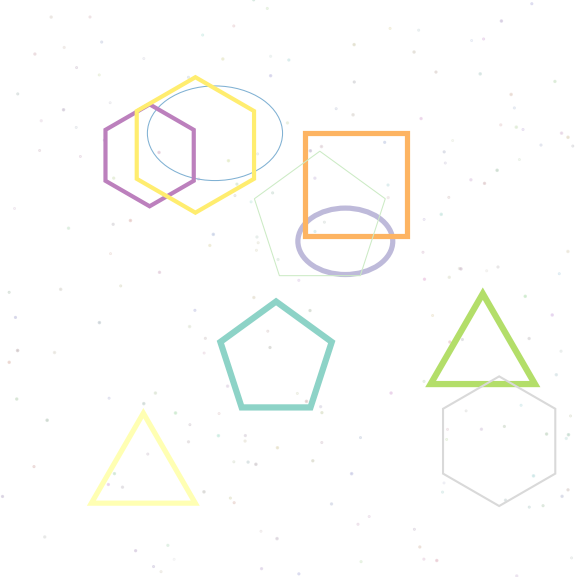[{"shape": "pentagon", "thickness": 3, "radius": 0.51, "center": [0.478, 0.376]}, {"shape": "triangle", "thickness": 2.5, "radius": 0.52, "center": [0.248, 0.18]}, {"shape": "oval", "thickness": 2.5, "radius": 0.41, "center": [0.598, 0.581]}, {"shape": "oval", "thickness": 0.5, "radius": 0.59, "center": [0.372, 0.768]}, {"shape": "square", "thickness": 2.5, "radius": 0.44, "center": [0.617, 0.679]}, {"shape": "triangle", "thickness": 3, "radius": 0.52, "center": [0.836, 0.386]}, {"shape": "hexagon", "thickness": 1, "radius": 0.56, "center": [0.864, 0.235]}, {"shape": "hexagon", "thickness": 2, "radius": 0.44, "center": [0.259, 0.73]}, {"shape": "pentagon", "thickness": 0.5, "radius": 0.6, "center": [0.554, 0.618]}, {"shape": "hexagon", "thickness": 2, "radius": 0.59, "center": [0.338, 0.748]}]